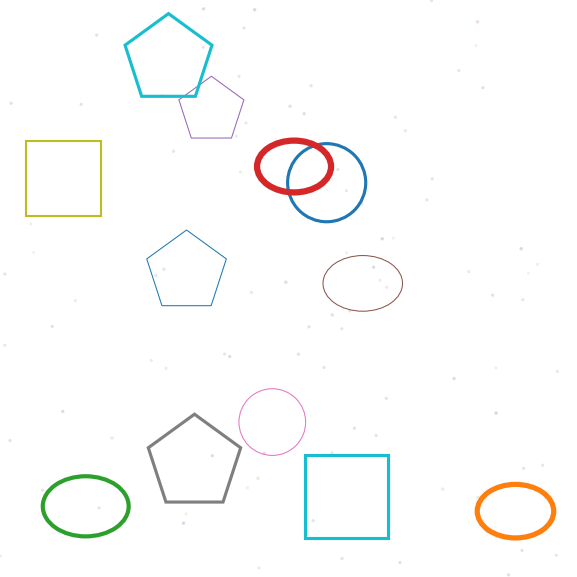[{"shape": "circle", "thickness": 1.5, "radius": 0.34, "center": [0.566, 0.683]}, {"shape": "pentagon", "thickness": 0.5, "radius": 0.36, "center": [0.323, 0.528]}, {"shape": "oval", "thickness": 2.5, "radius": 0.33, "center": [0.893, 0.114]}, {"shape": "oval", "thickness": 2, "radius": 0.37, "center": [0.148, 0.122]}, {"shape": "oval", "thickness": 3, "radius": 0.32, "center": [0.509, 0.711]}, {"shape": "pentagon", "thickness": 0.5, "radius": 0.3, "center": [0.366, 0.808]}, {"shape": "oval", "thickness": 0.5, "radius": 0.34, "center": [0.628, 0.508]}, {"shape": "circle", "thickness": 0.5, "radius": 0.29, "center": [0.472, 0.268]}, {"shape": "pentagon", "thickness": 1.5, "radius": 0.42, "center": [0.337, 0.198]}, {"shape": "square", "thickness": 1, "radius": 0.32, "center": [0.11, 0.69]}, {"shape": "pentagon", "thickness": 1.5, "radius": 0.4, "center": [0.292, 0.896]}, {"shape": "square", "thickness": 1.5, "radius": 0.36, "center": [0.6, 0.14]}]